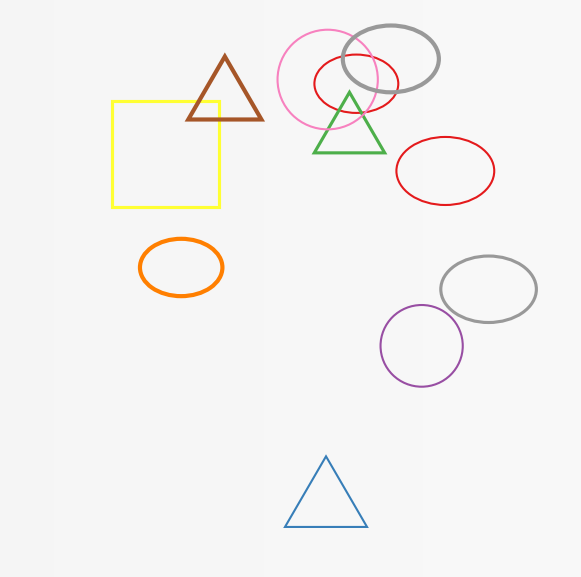[{"shape": "oval", "thickness": 1, "radius": 0.42, "center": [0.766, 0.703]}, {"shape": "oval", "thickness": 1, "radius": 0.36, "center": [0.613, 0.854]}, {"shape": "triangle", "thickness": 1, "radius": 0.41, "center": [0.561, 0.127]}, {"shape": "triangle", "thickness": 1.5, "radius": 0.35, "center": [0.601, 0.769]}, {"shape": "circle", "thickness": 1, "radius": 0.35, "center": [0.725, 0.4]}, {"shape": "oval", "thickness": 2, "radius": 0.35, "center": [0.312, 0.536]}, {"shape": "square", "thickness": 1.5, "radius": 0.46, "center": [0.285, 0.733]}, {"shape": "triangle", "thickness": 2, "radius": 0.36, "center": [0.387, 0.829]}, {"shape": "circle", "thickness": 1, "radius": 0.43, "center": [0.564, 0.861]}, {"shape": "oval", "thickness": 1.5, "radius": 0.41, "center": [0.841, 0.498]}, {"shape": "oval", "thickness": 2, "radius": 0.41, "center": [0.672, 0.897]}]